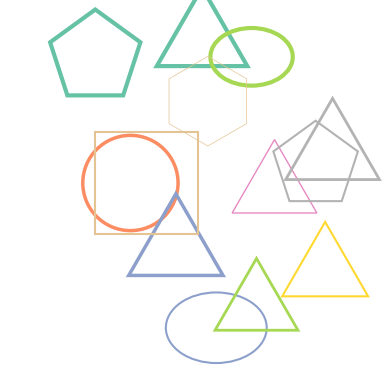[{"shape": "pentagon", "thickness": 3, "radius": 0.62, "center": [0.247, 0.852]}, {"shape": "triangle", "thickness": 3, "radius": 0.68, "center": [0.525, 0.896]}, {"shape": "circle", "thickness": 2.5, "radius": 0.62, "center": [0.339, 0.525]}, {"shape": "oval", "thickness": 1.5, "radius": 0.65, "center": [0.562, 0.149]}, {"shape": "triangle", "thickness": 2.5, "radius": 0.71, "center": [0.457, 0.355]}, {"shape": "triangle", "thickness": 1, "radius": 0.64, "center": [0.713, 0.51]}, {"shape": "triangle", "thickness": 2, "radius": 0.62, "center": [0.666, 0.204]}, {"shape": "oval", "thickness": 3, "radius": 0.53, "center": [0.653, 0.852]}, {"shape": "triangle", "thickness": 1.5, "radius": 0.64, "center": [0.845, 0.295]}, {"shape": "hexagon", "thickness": 0.5, "radius": 0.58, "center": [0.54, 0.737]}, {"shape": "square", "thickness": 1.5, "radius": 0.66, "center": [0.381, 0.524]}, {"shape": "pentagon", "thickness": 1.5, "radius": 0.58, "center": [0.82, 0.571]}, {"shape": "triangle", "thickness": 2, "radius": 0.7, "center": [0.864, 0.604]}]